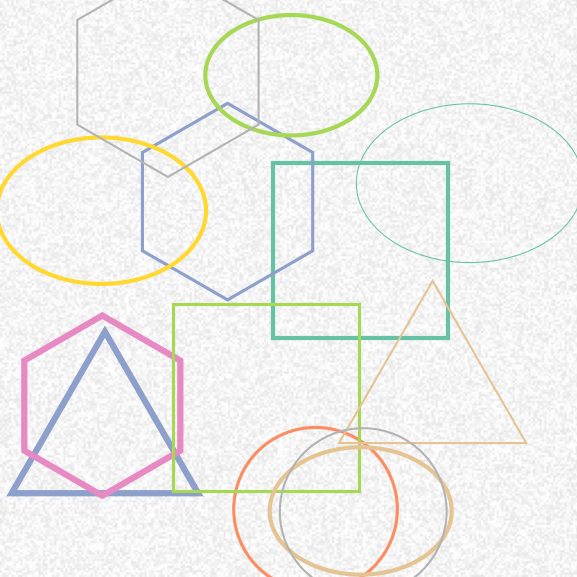[{"shape": "square", "thickness": 2, "radius": 0.76, "center": [0.625, 0.565]}, {"shape": "oval", "thickness": 0.5, "radius": 0.98, "center": [0.813, 0.682]}, {"shape": "circle", "thickness": 1.5, "radius": 0.71, "center": [0.546, 0.117]}, {"shape": "triangle", "thickness": 3, "radius": 0.93, "center": [0.182, 0.238]}, {"shape": "hexagon", "thickness": 1.5, "radius": 0.85, "center": [0.394, 0.65]}, {"shape": "hexagon", "thickness": 3, "radius": 0.78, "center": [0.177, 0.297]}, {"shape": "oval", "thickness": 2, "radius": 0.74, "center": [0.504, 0.869]}, {"shape": "square", "thickness": 1.5, "radius": 0.81, "center": [0.461, 0.31]}, {"shape": "oval", "thickness": 2, "radius": 0.91, "center": [0.176, 0.634]}, {"shape": "oval", "thickness": 2, "radius": 0.79, "center": [0.625, 0.114]}, {"shape": "triangle", "thickness": 1, "radius": 0.94, "center": [0.749, 0.326]}, {"shape": "hexagon", "thickness": 1, "radius": 0.91, "center": [0.291, 0.874]}, {"shape": "circle", "thickness": 1, "radius": 0.72, "center": [0.629, 0.113]}]